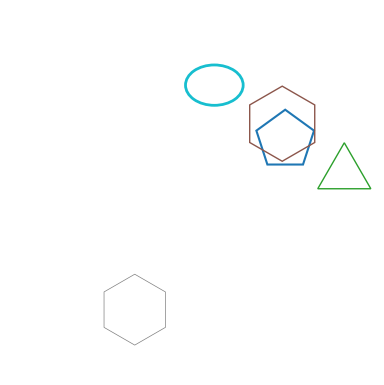[{"shape": "pentagon", "thickness": 1.5, "radius": 0.39, "center": [0.741, 0.636]}, {"shape": "triangle", "thickness": 1, "radius": 0.4, "center": [0.894, 0.55]}, {"shape": "hexagon", "thickness": 1, "radius": 0.49, "center": [0.733, 0.679]}, {"shape": "hexagon", "thickness": 0.5, "radius": 0.46, "center": [0.35, 0.196]}, {"shape": "oval", "thickness": 2, "radius": 0.37, "center": [0.557, 0.779]}]